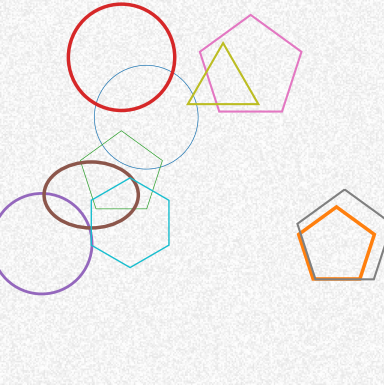[{"shape": "circle", "thickness": 0.5, "radius": 0.67, "center": [0.38, 0.696]}, {"shape": "pentagon", "thickness": 2.5, "radius": 0.52, "center": [0.874, 0.359]}, {"shape": "pentagon", "thickness": 0.5, "radius": 0.56, "center": [0.315, 0.548]}, {"shape": "circle", "thickness": 2.5, "radius": 0.69, "center": [0.316, 0.851]}, {"shape": "circle", "thickness": 2, "radius": 0.65, "center": [0.108, 0.367]}, {"shape": "oval", "thickness": 2.5, "radius": 0.61, "center": [0.237, 0.494]}, {"shape": "pentagon", "thickness": 1.5, "radius": 0.69, "center": [0.651, 0.823]}, {"shape": "pentagon", "thickness": 1.5, "radius": 0.65, "center": [0.895, 0.379]}, {"shape": "triangle", "thickness": 1.5, "radius": 0.53, "center": [0.579, 0.782]}, {"shape": "hexagon", "thickness": 1, "radius": 0.58, "center": [0.338, 0.422]}]